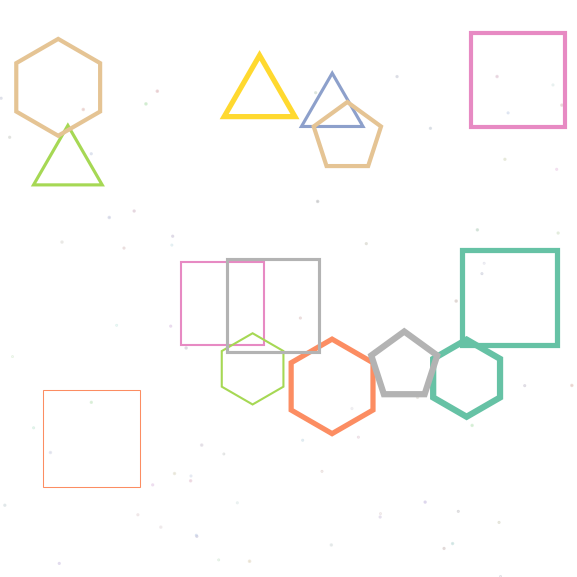[{"shape": "square", "thickness": 2.5, "radius": 0.41, "center": [0.882, 0.484]}, {"shape": "hexagon", "thickness": 3, "radius": 0.33, "center": [0.808, 0.344]}, {"shape": "square", "thickness": 0.5, "radius": 0.42, "center": [0.158, 0.241]}, {"shape": "hexagon", "thickness": 2.5, "radius": 0.41, "center": [0.575, 0.33]}, {"shape": "triangle", "thickness": 1.5, "radius": 0.31, "center": [0.575, 0.811]}, {"shape": "square", "thickness": 2, "radius": 0.41, "center": [0.898, 0.861]}, {"shape": "square", "thickness": 1, "radius": 0.36, "center": [0.386, 0.474]}, {"shape": "hexagon", "thickness": 1, "radius": 0.31, "center": [0.437, 0.36]}, {"shape": "triangle", "thickness": 1.5, "radius": 0.34, "center": [0.118, 0.713]}, {"shape": "triangle", "thickness": 2.5, "radius": 0.35, "center": [0.449, 0.833]}, {"shape": "hexagon", "thickness": 2, "radius": 0.42, "center": [0.101, 0.848]}, {"shape": "pentagon", "thickness": 2, "radius": 0.31, "center": [0.601, 0.761]}, {"shape": "square", "thickness": 1.5, "radius": 0.4, "center": [0.473, 0.47]}, {"shape": "pentagon", "thickness": 3, "radius": 0.3, "center": [0.7, 0.365]}]